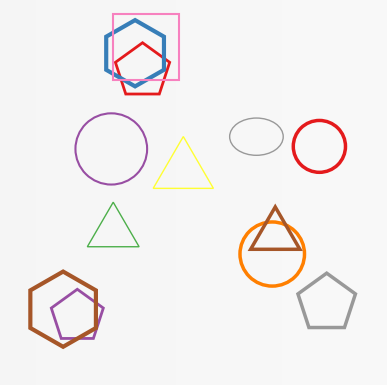[{"shape": "pentagon", "thickness": 2, "radius": 0.37, "center": [0.368, 0.815]}, {"shape": "circle", "thickness": 2.5, "radius": 0.34, "center": [0.824, 0.62]}, {"shape": "hexagon", "thickness": 3, "radius": 0.43, "center": [0.349, 0.862]}, {"shape": "triangle", "thickness": 1, "radius": 0.39, "center": [0.292, 0.398]}, {"shape": "circle", "thickness": 1.5, "radius": 0.46, "center": [0.287, 0.613]}, {"shape": "pentagon", "thickness": 2, "radius": 0.35, "center": [0.2, 0.178]}, {"shape": "circle", "thickness": 2.5, "radius": 0.42, "center": [0.703, 0.34]}, {"shape": "triangle", "thickness": 1, "radius": 0.45, "center": [0.473, 0.556]}, {"shape": "hexagon", "thickness": 3, "radius": 0.49, "center": [0.163, 0.197]}, {"shape": "triangle", "thickness": 2.5, "radius": 0.37, "center": [0.71, 0.389]}, {"shape": "square", "thickness": 1.5, "radius": 0.43, "center": [0.376, 0.877]}, {"shape": "pentagon", "thickness": 2.5, "radius": 0.39, "center": [0.843, 0.212]}, {"shape": "oval", "thickness": 1, "radius": 0.35, "center": [0.662, 0.645]}]